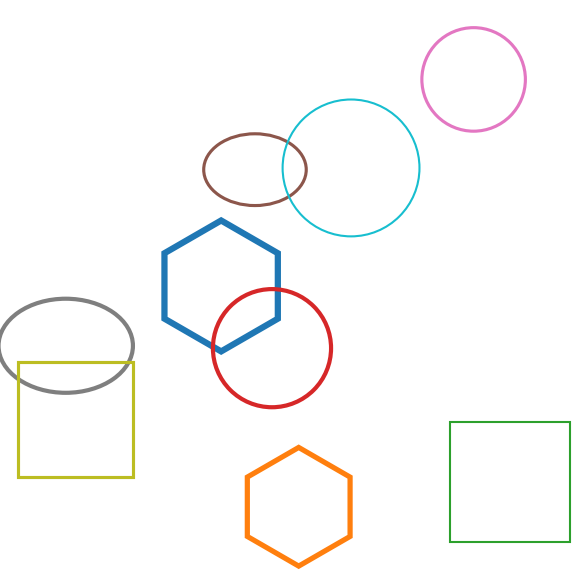[{"shape": "hexagon", "thickness": 3, "radius": 0.57, "center": [0.383, 0.504]}, {"shape": "hexagon", "thickness": 2.5, "radius": 0.51, "center": [0.517, 0.122]}, {"shape": "square", "thickness": 1, "radius": 0.52, "center": [0.883, 0.164]}, {"shape": "circle", "thickness": 2, "radius": 0.51, "center": [0.471, 0.396]}, {"shape": "oval", "thickness": 1.5, "radius": 0.44, "center": [0.442, 0.705]}, {"shape": "circle", "thickness": 1.5, "radius": 0.45, "center": [0.82, 0.862]}, {"shape": "oval", "thickness": 2, "radius": 0.58, "center": [0.114, 0.4]}, {"shape": "square", "thickness": 1.5, "radius": 0.5, "center": [0.131, 0.273]}, {"shape": "circle", "thickness": 1, "radius": 0.59, "center": [0.608, 0.708]}]